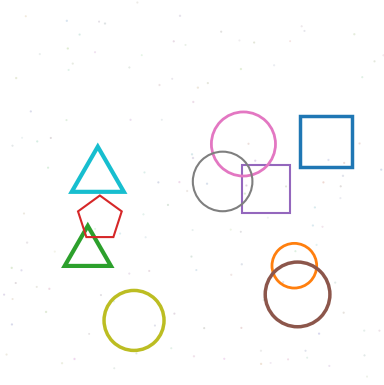[{"shape": "square", "thickness": 2.5, "radius": 0.33, "center": [0.847, 0.632]}, {"shape": "circle", "thickness": 2, "radius": 0.29, "center": [0.764, 0.31]}, {"shape": "triangle", "thickness": 3, "radius": 0.35, "center": [0.228, 0.344]}, {"shape": "pentagon", "thickness": 1.5, "radius": 0.3, "center": [0.259, 0.433]}, {"shape": "square", "thickness": 1.5, "radius": 0.31, "center": [0.69, 0.509]}, {"shape": "circle", "thickness": 2.5, "radius": 0.42, "center": [0.773, 0.235]}, {"shape": "circle", "thickness": 2, "radius": 0.42, "center": [0.632, 0.626]}, {"shape": "circle", "thickness": 1.5, "radius": 0.39, "center": [0.578, 0.529]}, {"shape": "circle", "thickness": 2.5, "radius": 0.39, "center": [0.348, 0.168]}, {"shape": "triangle", "thickness": 3, "radius": 0.39, "center": [0.254, 0.541]}]